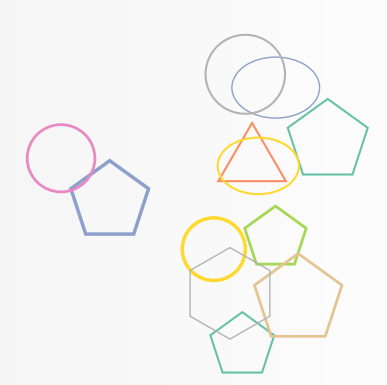[{"shape": "pentagon", "thickness": 1.5, "radius": 0.43, "center": [0.625, 0.102]}, {"shape": "pentagon", "thickness": 1.5, "radius": 0.54, "center": [0.846, 0.635]}, {"shape": "triangle", "thickness": 1.5, "radius": 0.5, "center": [0.651, 0.58]}, {"shape": "pentagon", "thickness": 2.5, "radius": 0.53, "center": [0.283, 0.477]}, {"shape": "oval", "thickness": 1, "radius": 0.57, "center": [0.712, 0.772]}, {"shape": "circle", "thickness": 2, "radius": 0.44, "center": [0.158, 0.589]}, {"shape": "pentagon", "thickness": 2, "radius": 0.42, "center": [0.711, 0.381]}, {"shape": "oval", "thickness": 1.5, "radius": 0.52, "center": [0.667, 0.569]}, {"shape": "circle", "thickness": 2.5, "radius": 0.41, "center": [0.552, 0.353]}, {"shape": "pentagon", "thickness": 2, "radius": 0.59, "center": [0.77, 0.223]}, {"shape": "hexagon", "thickness": 1, "radius": 0.59, "center": [0.593, 0.238]}, {"shape": "circle", "thickness": 1.5, "radius": 0.51, "center": [0.633, 0.807]}]